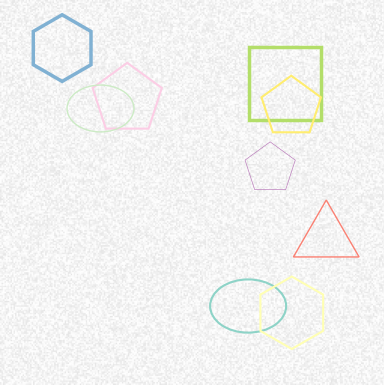[{"shape": "oval", "thickness": 1.5, "radius": 0.49, "center": [0.645, 0.205]}, {"shape": "hexagon", "thickness": 1.5, "radius": 0.47, "center": [0.758, 0.188]}, {"shape": "triangle", "thickness": 1, "radius": 0.49, "center": [0.847, 0.382]}, {"shape": "hexagon", "thickness": 2.5, "radius": 0.43, "center": [0.161, 0.875]}, {"shape": "square", "thickness": 2.5, "radius": 0.47, "center": [0.74, 0.783]}, {"shape": "pentagon", "thickness": 1.5, "radius": 0.47, "center": [0.33, 0.742]}, {"shape": "pentagon", "thickness": 0.5, "radius": 0.34, "center": [0.702, 0.563]}, {"shape": "oval", "thickness": 1, "radius": 0.43, "center": [0.261, 0.718]}, {"shape": "pentagon", "thickness": 1.5, "radius": 0.41, "center": [0.756, 0.722]}]